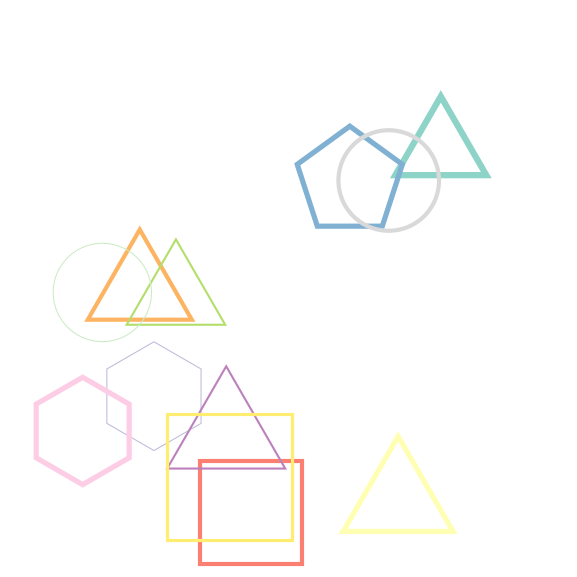[{"shape": "triangle", "thickness": 3, "radius": 0.45, "center": [0.763, 0.741]}, {"shape": "triangle", "thickness": 2.5, "radius": 0.55, "center": [0.689, 0.134]}, {"shape": "hexagon", "thickness": 0.5, "radius": 0.47, "center": [0.267, 0.313]}, {"shape": "square", "thickness": 2, "radius": 0.44, "center": [0.434, 0.112]}, {"shape": "pentagon", "thickness": 2.5, "radius": 0.48, "center": [0.606, 0.685]}, {"shape": "triangle", "thickness": 2, "radius": 0.52, "center": [0.242, 0.498]}, {"shape": "triangle", "thickness": 1, "radius": 0.49, "center": [0.305, 0.486]}, {"shape": "hexagon", "thickness": 2.5, "radius": 0.46, "center": [0.143, 0.253]}, {"shape": "circle", "thickness": 2, "radius": 0.44, "center": [0.673, 0.687]}, {"shape": "triangle", "thickness": 1, "radius": 0.59, "center": [0.392, 0.247]}, {"shape": "circle", "thickness": 0.5, "radius": 0.43, "center": [0.177, 0.493]}, {"shape": "square", "thickness": 1.5, "radius": 0.54, "center": [0.397, 0.173]}]